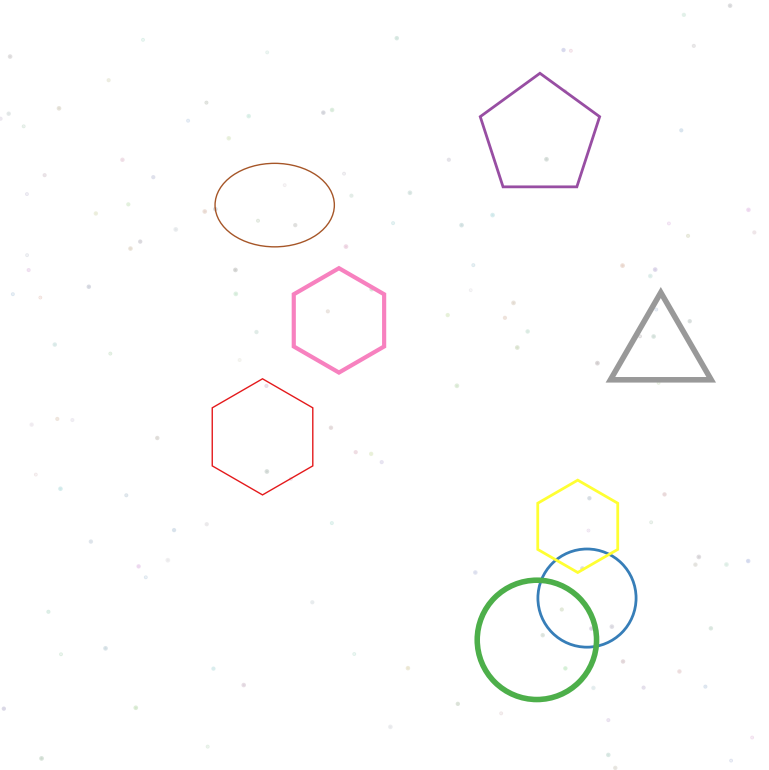[{"shape": "hexagon", "thickness": 0.5, "radius": 0.38, "center": [0.341, 0.433]}, {"shape": "circle", "thickness": 1, "radius": 0.32, "center": [0.762, 0.223]}, {"shape": "circle", "thickness": 2, "radius": 0.39, "center": [0.697, 0.169]}, {"shape": "pentagon", "thickness": 1, "radius": 0.41, "center": [0.701, 0.823]}, {"shape": "hexagon", "thickness": 1, "radius": 0.3, "center": [0.75, 0.316]}, {"shape": "oval", "thickness": 0.5, "radius": 0.39, "center": [0.357, 0.734]}, {"shape": "hexagon", "thickness": 1.5, "radius": 0.34, "center": [0.44, 0.584]}, {"shape": "triangle", "thickness": 2, "radius": 0.38, "center": [0.858, 0.545]}]